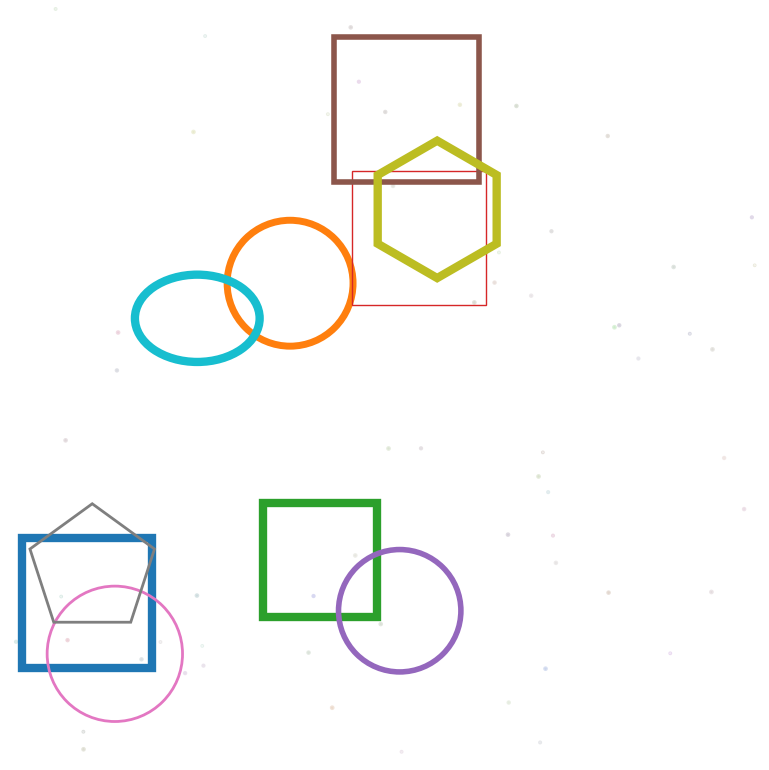[{"shape": "square", "thickness": 3, "radius": 0.42, "center": [0.113, 0.216]}, {"shape": "circle", "thickness": 2.5, "radius": 0.41, "center": [0.377, 0.632]}, {"shape": "square", "thickness": 3, "radius": 0.37, "center": [0.416, 0.273]}, {"shape": "square", "thickness": 0.5, "radius": 0.44, "center": [0.544, 0.691]}, {"shape": "circle", "thickness": 2, "radius": 0.4, "center": [0.519, 0.207]}, {"shape": "square", "thickness": 2, "radius": 0.47, "center": [0.528, 0.858]}, {"shape": "circle", "thickness": 1, "radius": 0.44, "center": [0.149, 0.151]}, {"shape": "pentagon", "thickness": 1, "radius": 0.43, "center": [0.12, 0.261]}, {"shape": "hexagon", "thickness": 3, "radius": 0.45, "center": [0.568, 0.728]}, {"shape": "oval", "thickness": 3, "radius": 0.4, "center": [0.256, 0.587]}]